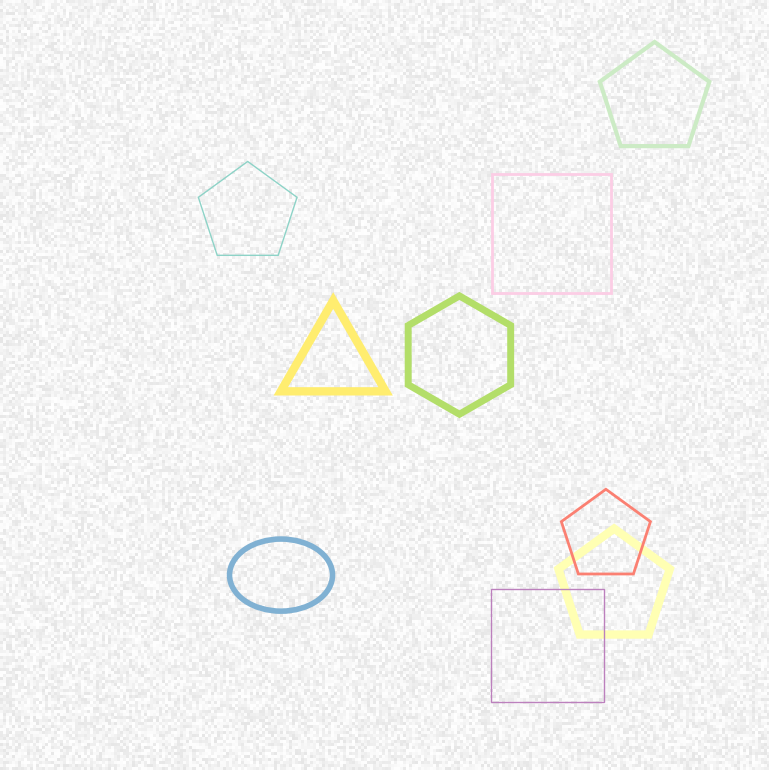[{"shape": "pentagon", "thickness": 0.5, "radius": 0.34, "center": [0.322, 0.723]}, {"shape": "pentagon", "thickness": 3, "radius": 0.38, "center": [0.798, 0.237]}, {"shape": "pentagon", "thickness": 1, "radius": 0.3, "center": [0.787, 0.304]}, {"shape": "oval", "thickness": 2, "radius": 0.33, "center": [0.365, 0.253]}, {"shape": "hexagon", "thickness": 2.5, "radius": 0.38, "center": [0.597, 0.539]}, {"shape": "square", "thickness": 1, "radius": 0.39, "center": [0.716, 0.697]}, {"shape": "square", "thickness": 0.5, "radius": 0.37, "center": [0.711, 0.162]}, {"shape": "pentagon", "thickness": 1.5, "radius": 0.37, "center": [0.85, 0.871]}, {"shape": "triangle", "thickness": 3, "radius": 0.39, "center": [0.433, 0.531]}]